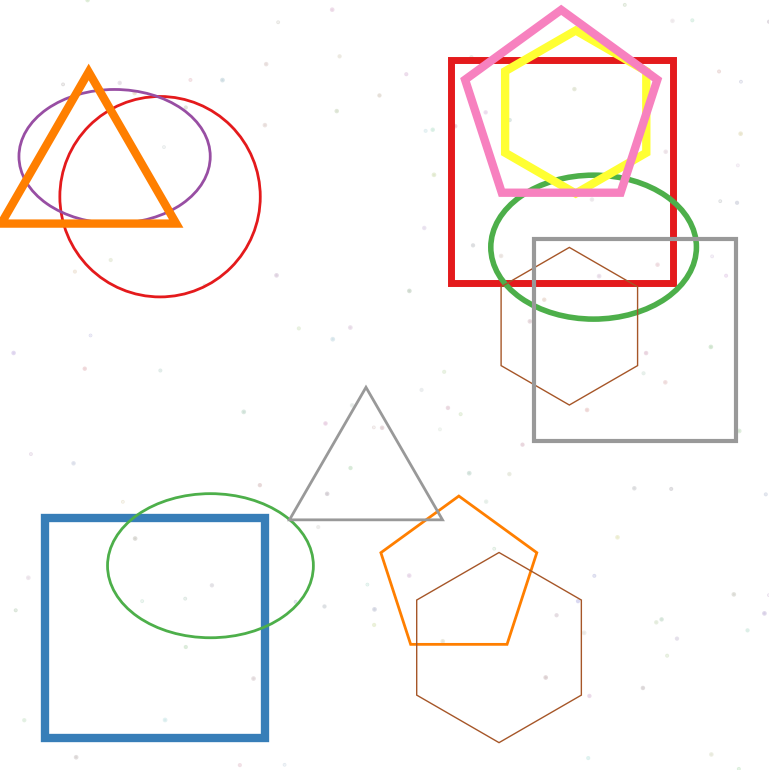[{"shape": "square", "thickness": 2.5, "radius": 0.72, "center": [0.73, 0.777]}, {"shape": "circle", "thickness": 1, "radius": 0.65, "center": [0.208, 0.745]}, {"shape": "square", "thickness": 3, "radius": 0.72, "center": [0.201, 0.184]}, {"shape": "oval", "thickness": 2, "radius": 0.67, "center": [0.771, 0.679]}, {"shape": "oval", "thickness": 1, "radius": 0.67, "center": [0.273, 0.265]}, {"shape": "oval", "thickness": 1, "radius": 0.62, "center": [0.149, 0.797]}, {"shape": "pentagon", "thickness": 1, "radius": 0.53, "center": [0.596, 0.249]}, {"shape": "triangle", "thickness": 3, "radius": 0.66, "center": [0.115, 0.775]}, {"shape": "hexagon", "thickness": 3, "radius": 0.53, "center": [0.748, 0.855]}, {"shape": "hexagon", "thickness": 0.5, "radius": 0.62, "center": [0.648, 0.159]}, {"shape": "hexagon", "thickness": 0.5, "radius": 0.51, "center": [0.739, 0.576]}, {"shape": "pentagon", "thickness": 3, "radius": 0.66, "center": [0.729, 0.856]}, {"shape": "square", "thickness": 1.5, "radius": 0.66, "center": [0.825, 0.559]}, {"shape": "triangle", "thickness": 1, "radius": 0.57, "center": [0.475, 0.382]}]